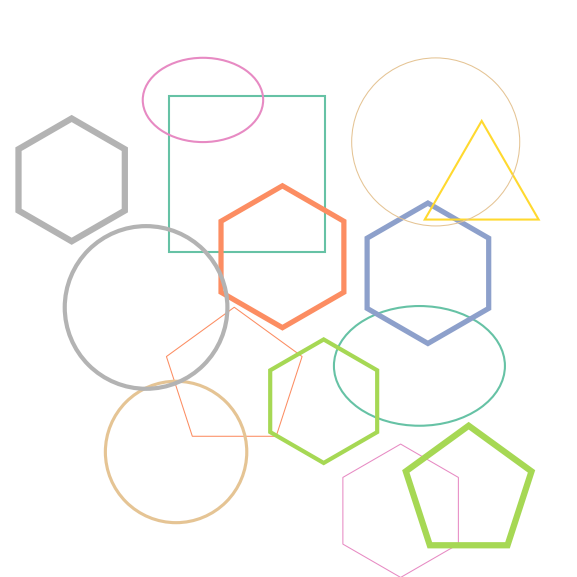[{"shape": "oval", "thickness": 1, "radius": 0.74, "center": [0.726, 0.366]}, {"shape": "square", "thickness": 1, "radius": 0.68, "center": [0.428, 0.698]}, {"shape": "pentagon", "thickness": 0.5, "radius": 0.62, "center": [0.406, 0.344]}, {"shape": "hexagon", "thickness": 2.5, "radius": 0.61, "center": [0.489, 0.555]}, {"shape": "hexagon", "thickness": 2.5, "radius": 0.61, "center": [0.741, 0.526]}, {"shape": "hexagon", "thickness": 0.5, "radius": 0.58, "center": [0.694, 0.115]}, {"shape": "oval", "thickness": 1, "radius": 0.52, "center": [0.351, 0.826]}, {"shape": "hexagon", "thickness": 2, "radius": 0.53, "center": [0.561, 0.304]}, {"shape": "pentagon", "thickness": 3, "radius": 0.57, "center": [0.812, 0.148]}, {"shape": "triangle", "thickness": 1, "radius": 0.57, "center": [0.834, 0.676]}, {"shape": "circle", "thickness": 1.5, "radius": 0.61, "center": [0.305, 0.217]}, {"shape": "circle", "thickness": 0.5, "radius": 0.73, "center": [0.754, 0.753]}, {"shape": "circle", "thickness": 2, "radius": 0.7, "center": [0.253, 0.467]}, {"shape": "hexagon", "thickness": 3, "radius": 0.53, "center": [0.124, 0.688]}]